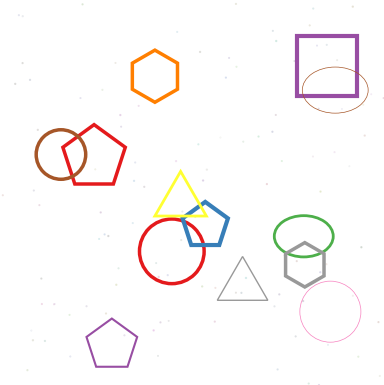[{"shape": "circle", "thickness": 2.5, "radius": 0.42, "center": [0.446, 0.347]}, {"shape": "pentagon", "thickness": 2.5, "radius": 0.43, "center": [0.244, 0.591]}, {"shape": "pentagon", "thickness": 3, "radius": 0.31, "center": [0.533, 0.414]}, {"shape": "oval", "thickness": 2, "radius": 0.38, "center": [0.789, 0.386]}, {"shape": "pentagon", "thickness": 1.5, "radius": 0.35, "center": [0.29, 0.103]}, {"shape": "square", "thickness": 3, "radius": 0.39, "center": [0.848, 0.828]}, {"shape": "hexagon", "thickness": 2.5, "radius": 0.34, "center": [0.402, 0.802]}, {"shape": "triangle", "thickness": 2, "radius": 0.39, "center": [0.469, 0.477]}, {"shape": "circle", "thickness": 2.5, "radius": 0.32, "center": [0.158, 0.599]}, {"shape": "oval", "thickness": 0.5, "radius": 0.43, "center": [0.871, 0.766]}, {"shape": "circle", "thickness": 0.5, "radius": 0.4, "center": [0.858, 0.19]}, {"shape": "triangle", "thickness": 1, "radius": 0.38, "center": [0.63, 0.258]}, {"shape": "hexagon", "thickness": 2.5, "radius": 0.29, "center": [0.792, 0.312]}]